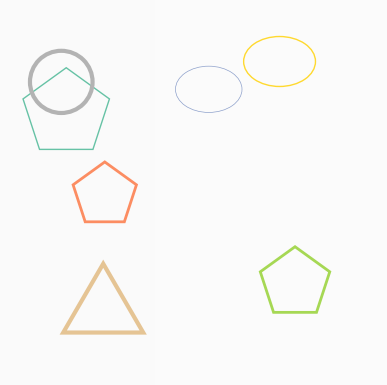[{"shape": "pentagon", "thickness": 1, "radius": 0.59, "center": [0.171, 0.707]}, {"shape": "pentagon", "thickness": 2, "radius": 0.43, "center": [0.27, 0.493]}, {"shape": "oval", "thickness": 0.5, "radius": 0.43, "center": [0.539, 0.768]}, {"shape": "pentagon", "thickness": 2, "radius": 0.47, "center": [0.761, 0.265]}, {"shape": "oval", "thickness": 1, "radius": 0.46, "center": [0.721, 0.84]}, {"shape": "triangle", "thickness": 3, "radius": 0.6, "center": [0.266, 0.196]}, {"shape": "circle", "thickness": 3, "radius": 0.4, "center": [0.158, 0.787]}]